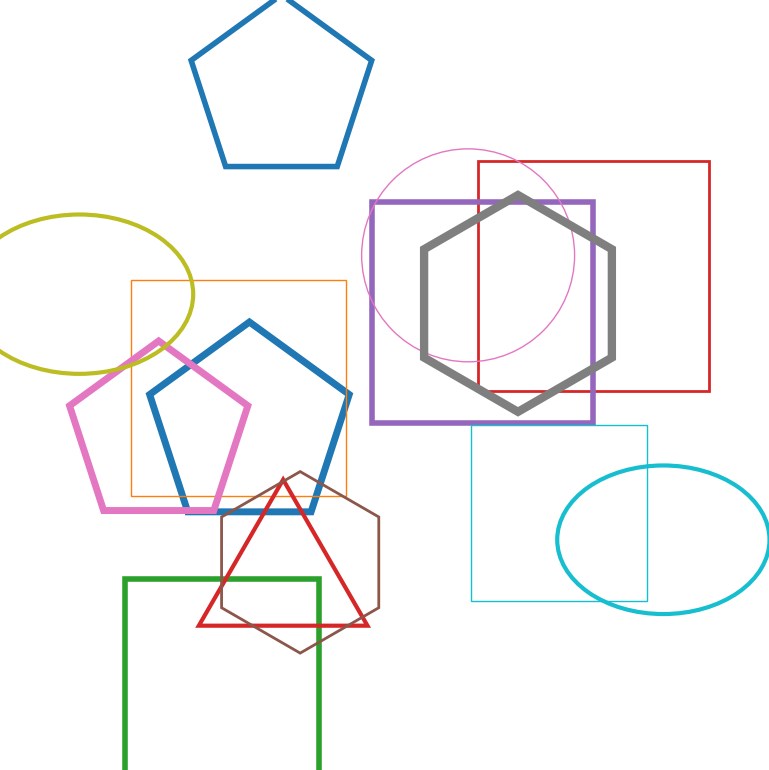[{"shape": "pentagon", "thickness": 2.5, "radius": 0.68, "center": [0.324, 0.446]}, {"shape": "pentagon", "thickness": 2, "radius": 0.62, "center": [0.365, 0.883]}, {"shape": "square", "thickness": 0.5, "radius": 0.7, "center": [0.31, 0.497]}, {"shape": "square", "thickness": 2, "radius": 0.63, "center": [0.288, 0.122]}, {"shape": "square", "thickness": 1, "radius": 0.75, "center": [0.771, 0.642]}, {"shape": "triangle", "thickness": 1.5, "radius": 0.63, "center": [0.368, 0.251]}, {"shape": "square", "thickness": 2, "radius": 0.72, "center": [0.627, 0.594]}, {"shape": "hexagon", "thickness": 1, "radius": 0.59, "center": [0.39, 0.27]}, {"shape": "circle", "thickness": 0.5, "radius": 0.69, "center": [0.608, 0.668]}, {"shape": "pentagon", "thickness": 2.5, "radius": 0.61, "center": [0.206, 0.435]}, {"shape": "hexagon", "thickness": 3, "radius": 0.7, "center": [0.673, 0.606]}, {"shape": "oval", "thickness": 1.5, "radius": 0.74, "center": [0.103, 0.618]}, {"shape": "square", "thickness": 0.5, "radius": 0.57, "center": [0.726, 0.334]}, {"shape": "oval", "thickness": 1.5, "radius": 0.69, "center": [0.862, 0.299]}]